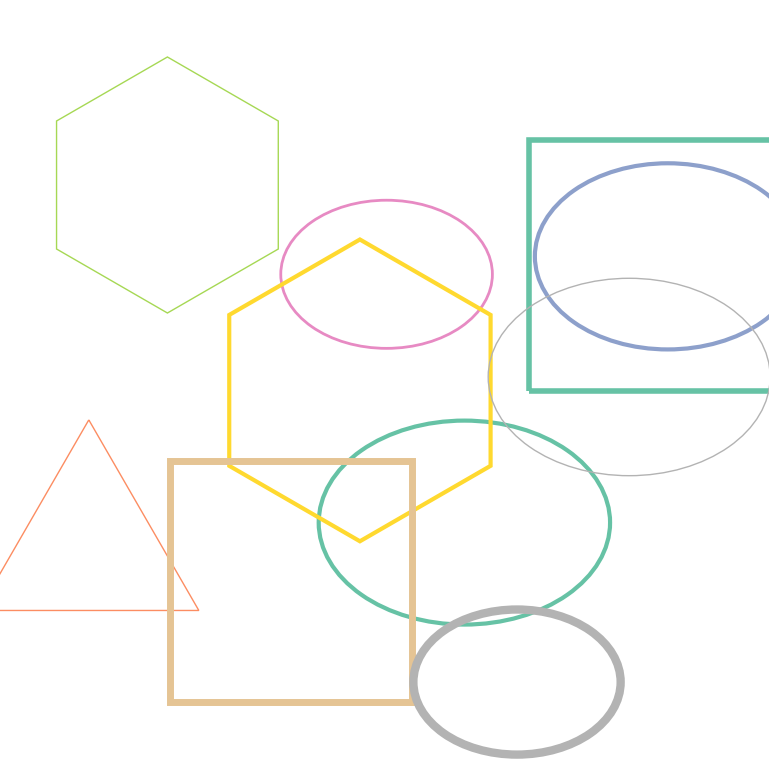[{"shape": "oval", "thickness": 1.5, "radius": 0.95, "center": [0.603, 0.321]}, {"shape": "square", "thickness": 2, "radius": 0.81, "center": [0.85, 0.655]}, {"shape": "triangle", "thickness": 0.5, "radius": 0.83, "center": [0.115, 0.29]}, {"shape": "oval", "thickness": 1.5, "radius": 0.86, "center": [0.867, 0.667]}, {"shape": "oval", "thickness": 1, "radius": 0.69, "center": [0.502, 0.644]}, {"shape": "hexagon", "thickness": 0.5, "radius": 0.83, "center": [0.217, 0.76]}, {"shape": "hexagon", "thickness": 1.5, "radius": 0.98, "center": [0.467, 0.493]}, {"shape": "square", "thickness": 2.5, "radius": 0.78, "center": [0.378, 0.245]}, {"shape": "oval", "thickness": 3, "radius": 0.67, "center": [0.671, 0.114]}, {"shape": "oval", "thickness": 0.5, "radius": 0.92, "center": [0.817, 0.51]}]